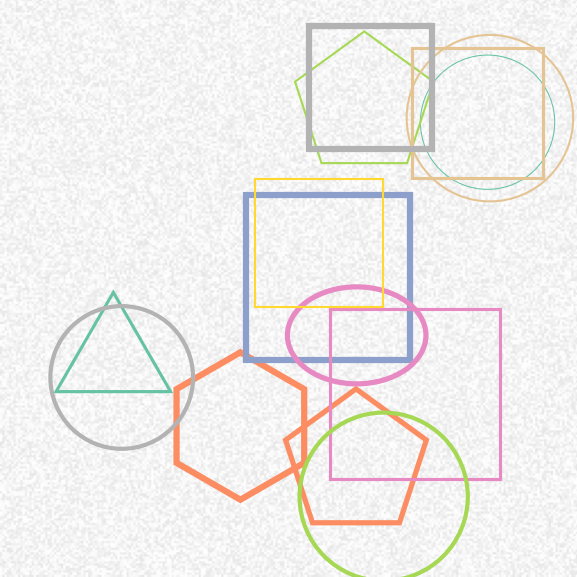[{"shape": "circle", "thickness": 0.5, "radius": 0.58, "center": [0.844, 0.788]}, {"shape": "triangle", "thickness": 1.5, "radius": 0.57, "center": [0.196, 0.378]}, {"shape": "pentagon", "thickness": 2.5, "radius": 0.64, "center": [0.616, 0.198]}, {"shape": "hexagon", "thickness": 3, "radius": 0.64, "center": [0.416, 0.261]}, {"shape": "square", "thickness": 3, "radius": 0.71, "center": [0.568, 0.519]}, {"shape": "oval", "thickness": 2.5, "radius": 0.6, "center": [0.618, 0.418]}, {"shape": "square", "thickness": 1.5, "radius": 0.74, "center": [0.718, 0.317]}, {"shape": "circle", "thickness": 2, "radius": 0.73, "center": [0.664, 0.139]}, {"shape": "pentagon", "thickness": 1, "radius": 0.63, "center": [0.631, 0.819]}, {"shape": "square", "thickness": 1, "radius": 0.55, "center": [0.552, 0.579]}, {"shape": "circle", "thickness": 1, "radius": 0.72, "center": [0.848, 0.795]}, {"shape": "square", "thickness": 1.5, "radius": 0.57, "center": [0.826, 0.804]}, {"shape": "square", "thickness": 3, "radius": 0.53, "center": [0.642, 0.848]}, {"shape": "circle", "thickness": 2, "radius": 0.62, "center": [0.211, 0.346]}]